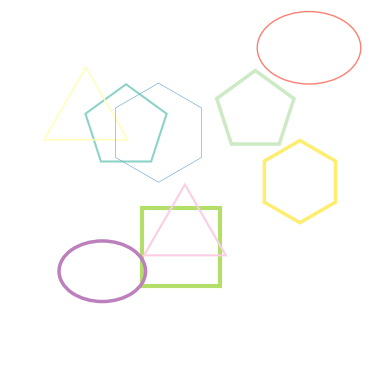[{"shape": "pentagon", "thickness": 1.5, "radius": 0.55, "center": [0.327, 0.67]}, {"shape": "triangle", "thickness": 1, "radius": 0.63, "center": [0.223, 0.7]}, {"shape": "oval", "thickness": 1, "radius": 0.67, "center": [0.803, 0.876]}, {"shape": "hexagon", "thickness": 0.5, "radius": 0.64, "center": [0.412, 0.655]}, {"shape": "square", "thickness": 3, "radius": 0.51, "center": [0.47, 0.359]}, {"shape": "triangle", "thickness": 1.5, "radius": 0.61, "center": [0.48, 0.398]}, {"shape": "oval", "thickness": 2.5, "radius": 0.56, "center": [0.266, 0.295]}, {"shape": "pentagon", "thickness": 2.5, "radius": 0.53, "center": [0.663, 0.711]}, {"shape": "hexagon", "thickness": 2.5, "radius": 0.53, "center": [0.779, 0.528]}]